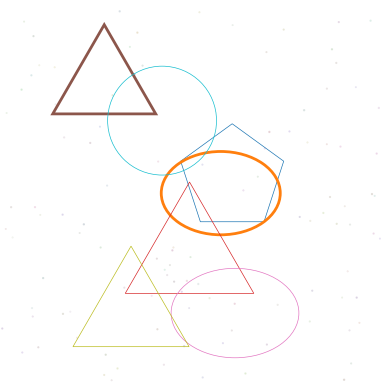[{"shape": "pentagon", "thickness": 0.5, "radius": 0.7, "center": [0.603, 0.538]}, {"shape": "oval", "thickness": 2, "radius": 0.77, "center": [0.573, 0.498]}, {"shape": "triangle", "thickness": 0.5, "radius": 0.96, "center": [0.492, 0.334]}, {"shape": "triangle", "thickness": 2, "radius": 0.77, "center": [0.271, 0.781]}, {"shape": "oval", "thickness": 0.5, "radius": 0.83, "center": [0.61, 0.187]}, {"shape": "triangle", "thickness": 0.5, "radius": 0.87, "center": [0.34, 0.187]}, {"shape": "circle", "thickness": 0.5, "radius": 0.71, "center": [0.421, 0.687]}]